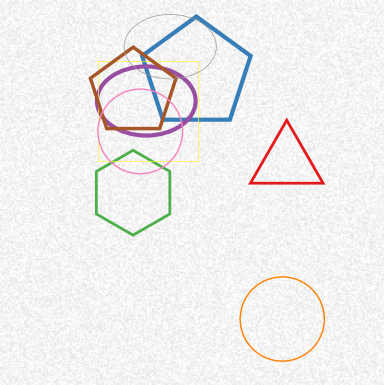[{"shape": "triangle", "thickness": 2, "radius": 0.55, "center": [0.745, 0.579]}, {"shape": "pentagon", "thickness": 3, "radius": 0.74, "center": [0.51, 0.809]}, {"shape": "hexagon", "thickness": 2, "radius": 0.55, "center": [0.346, 0.499]}, {"shape": "oval", "thickness": 3, "radius": 0.64, "center": [0.38, 0.738]}, {"shape": "circle", "thickness": 1, "radius": 0.55, "center": [0.733, 0.171]}, {"shape": "square", "thickness": 0.5, "radius": 0.65, "center": [0.385, 0.712]}, {"shape": "pentagon", "thickness": 2.5, "radius": 0.58, "center": [0.346, 0.761]}, {"shape": "circle", "thickness": 1, "radius": 0.55, "center": [0.364, 0.659]}, {"shape": "oval", "thickness": 0.5, "radius": 0.6, "center": [0.442, 0.879]}]